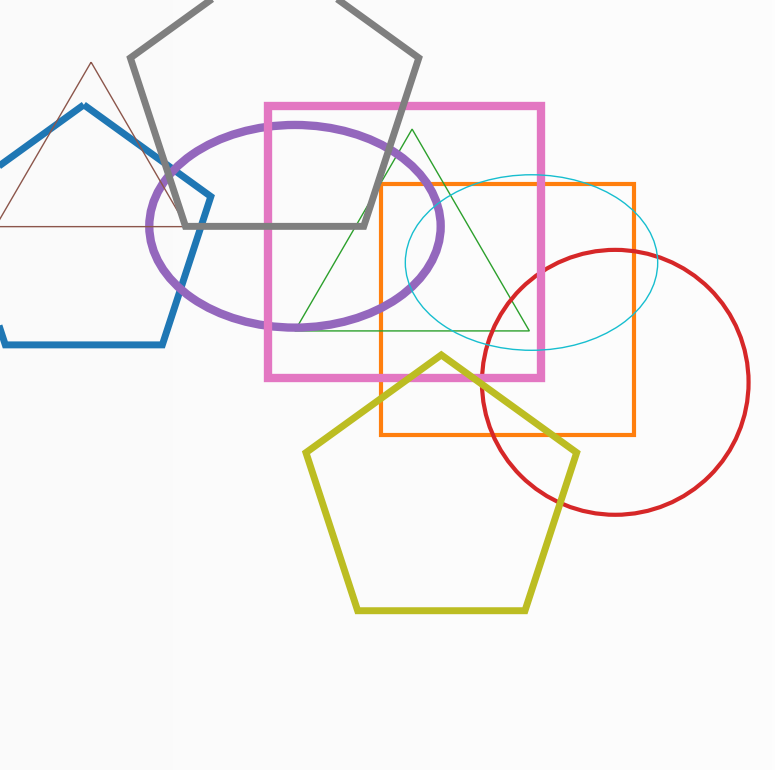[{"shape": "pentagon", "thickness": 2.5, "radius": 0.86, "center": [0.108, 0.692]}, {"shape": "square", "thickness": 1.5, "radius": 0.82, "center": [0.655, 0.598]}, {"shape": "triangle", "thickness": 0.5, "radius": 0.87, "center": [0.532, 0.658]}, {"shape": "circle", "thickness": 1.5, "radius": 0.86, "center": [0.794, 0.503]}, {"shape": "oval", "thickness": 3, "radius": 0.94, "center": [0.381, 0.706]}, {"shape": "triangle", "thickness": 0.5, "radius": 0.71, "center": [0.118, 0.777]}, {"shape": "square", "thickness": 3, "radius": 0.88, "center": [0.522, 0.686]}, {"shape": "pentagon", "thickness": 2.5, "radius": 0.98, "center": [0.354, 0.864]}, {"shape": "pentagon", "thickness": 2.5, "radius": 0.92, "center": [0.569, 0.355]}, {"shape": "oval", "thickness": 0.5, "radius": 0.81, "center": [0.686, 0.659]}]